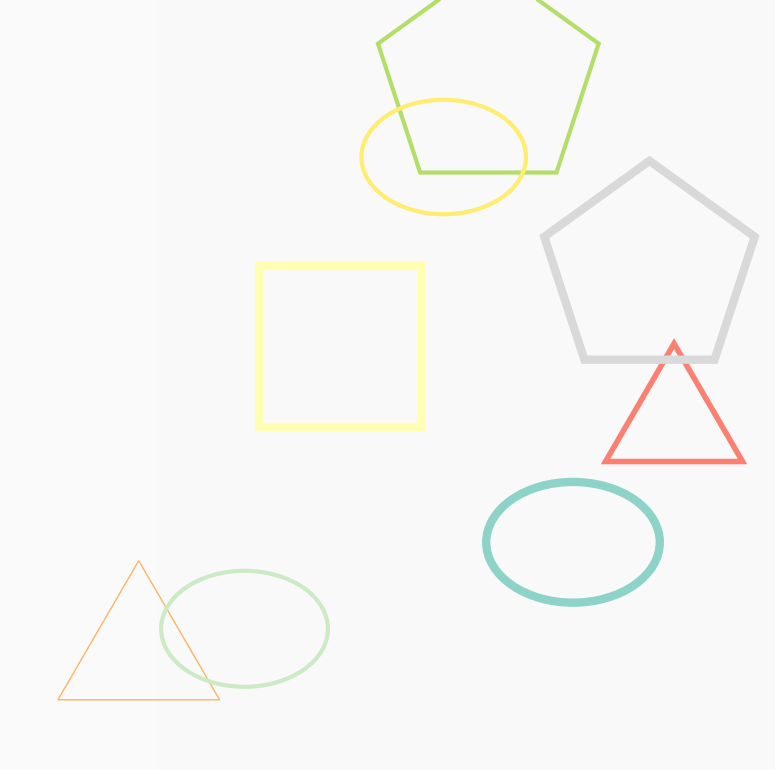[{"shape": "oval", "thickness": 3, "radius": 0.56, "center": [0.739, 0.296]}, {"shape": "square", "thickness": 3, "radius": 0.52, "center": [0.438, 0.55]}, {"shape": "triangle", "thickness": 2, "radius": 0.51, "center": [0.87, 0.452]}, {"shape": "triangle", "thickness": 0.5, "radius": 0.6, "center": [0.179, 0.151]}, {"shape": "pentagon", "thickness": 1.5, "radius": 0.75, "center": [0.63, 0.897]}, {"shape": "pentagon", "thickness": 3, "radius": 0.71, "center": [0.838, 0.648]}, {"shape": "oval", "thickness": 1.5, "radius": 0.54, "center": [0.316, 0.183]}, {"shape": "oval", "thickness": 1.5, "radius": 0.53, "center": [0.573, 0.796]}]